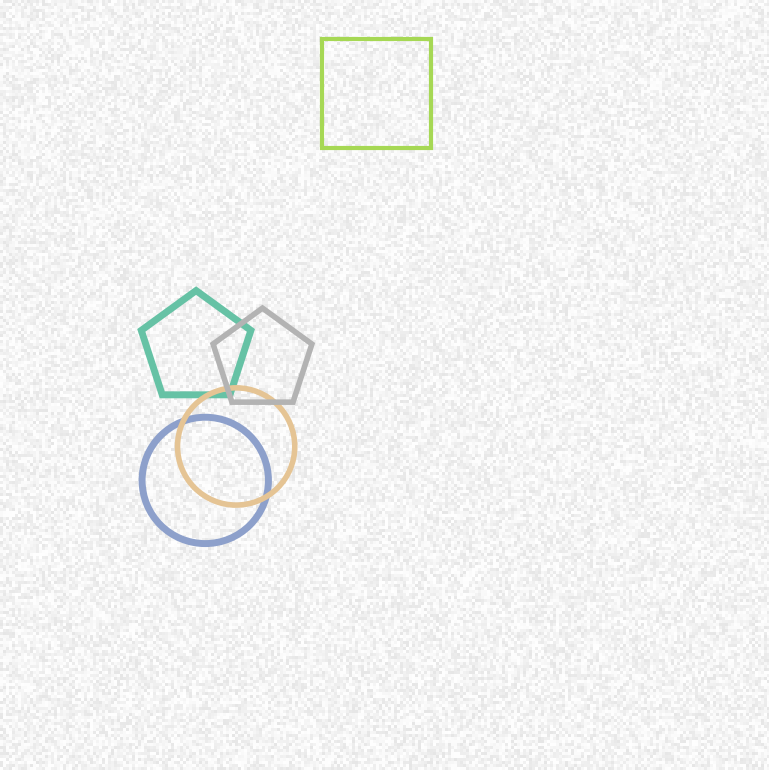[{"shape": "pentagon", "thickness": 2.5, "radius": 0.37, "center": [0.255, 0.548]}, {"shape": "circle", "thickness": 2.5, "radius": 0.41, "center": [0.267, 0.376]}, {"shape": "square", "thickness": 1.5, "radius": 0.35, "center": [0.489, 0.879]}, {"shape": "circle", "thickness": 2, "radius": 0.38, "center": [0.307, 0.42]}, {"shape": "pentagon", "thickness": 2, "radius": 0.34, "center": [0.341, 0.532]}]